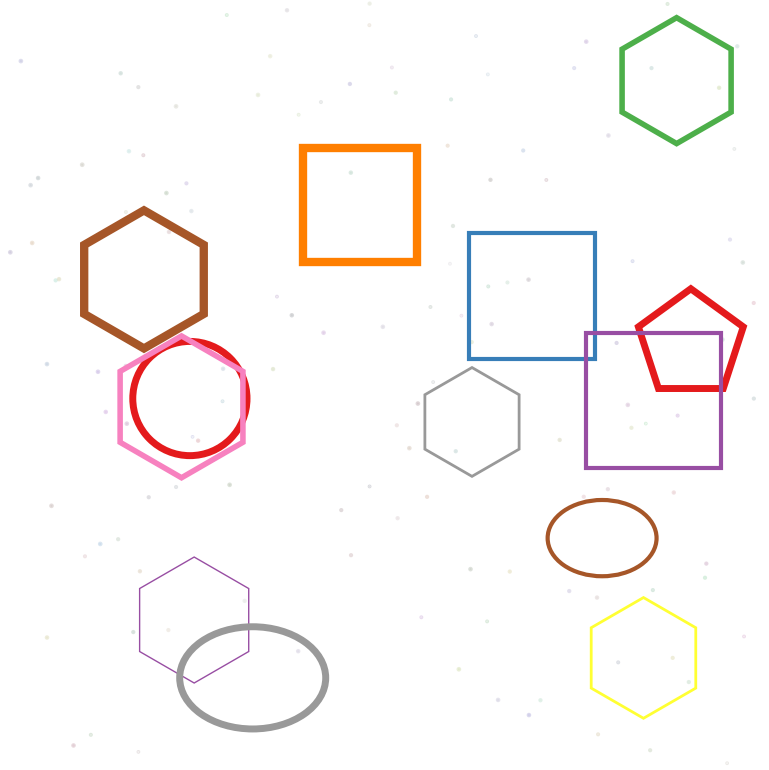[{"shape": "circle", "thickness": 2.5, "radius": 0.37, "center": [0.247, 0.482]}, {"shape": "pentagon", "thickness": 2.5, "radius": 0.36, "center": [0.897, 0.553]}, {"shape": "square", "thickness": 1.5, "radius": 0.41, "center": [0.691, 0.616]}, {"shape": "hexagon", "thickness": 2, "radius": 0.41, "center": [0.879, 0.895]}, {"shape": "hexagon", "thickness": 0.5, "radius": 0.41, "center": [0.252, 0.195]}, {"shape": "square", "thickness": 1.5, "radius": 0.44, "center": [0.849, 0.48]}, {"shape": "square", "thickness": 3, "radius": 0.37, "center": [0.468, 0.733]}, {"shape": "hexagon", "thickness": 1, "radius": 0.39, "center": [0.836, 0.146]}, {"shape": "hexagon", "thickness": 3, "radius": 0.45, "center": [0.187, 0.637]}, {"shape": "oval", "thickness": 1.5, "radius": 0.35, "center": [0.782, 0.301]}, {"shape": "hexagon", "thickness": 2, "radius": 0.46, "center": [0.236, 0.472]}, {"shape": "hexagon", "thickness": 1, "radius": 0.35, "center": [0.613, 0.452]}, {"shape": "oval", "thickness": 2.5, "radius": 0.47, "center": [0.328, 0.12]}]